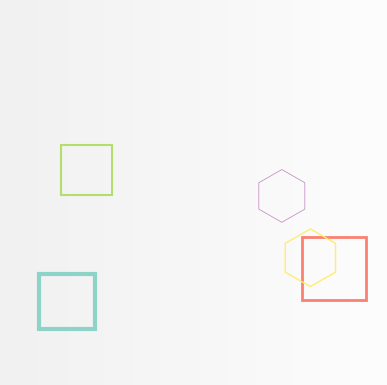[{"shape": "square", "thickness": 3, "radius": 0.36, "center": [0.174, 0.218]}, {"shape": "square", "thickness": 2, "radius": 0.41, "center": [0.862, 0.303]}, {"shape": "square", "thickness": 1.5, "radius": 0.33, "center": [0.223, 0.558]}, {"shape": "hexagon", "thickness": 0.5, "radius": 0.34, "center": [0.727, 0.491]}, {"shape": "hexagon", "thickness": 1, "radius": 0.37, "center": [0.801, 0.33]}]